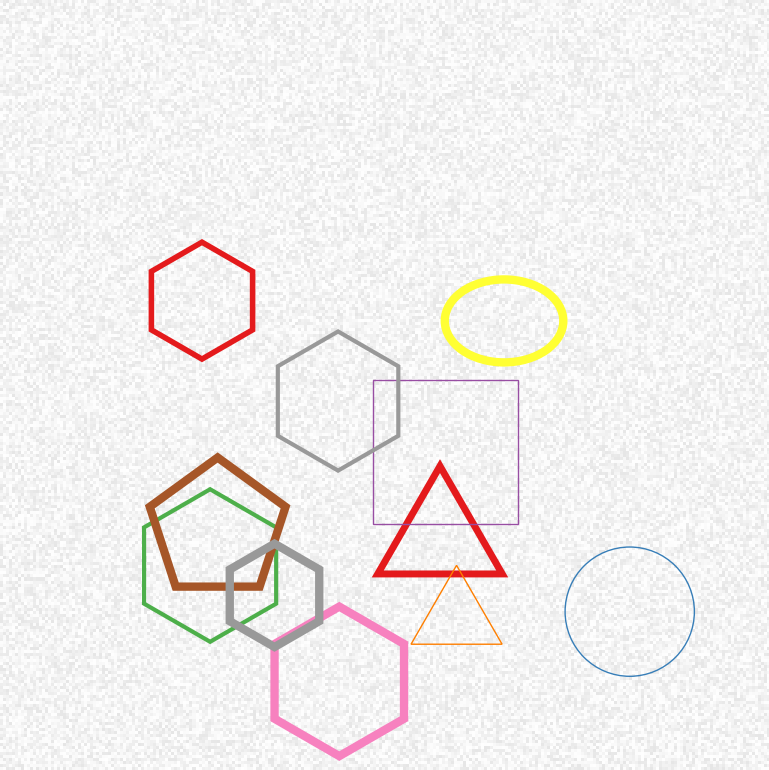[{"shape": "triangle", "thickness": 2.5, "radius": 0.47, "center": [0.571, 0.301]}, {"shape": "hexagon", "thickness": 2, "radius": 0.38, "center": [0.262, 0.61]}, {"shape": "circle", "thickness": 0.5, "radius": 0.42, "center": [0.818, 0.206]}, {"shape": "hexagon", "thickness": 1.5, "radius": 0.5, "center": [0.273, 0.266]}, {"shape": "square", "thickness": 0.5, "radius": 0.47, "center": [0.579, 0.413]}, {"shape": "triangle", "thickness": 0.5, "radius": 0.34, "center": [0.593, 0.197]}, {"shape": "oval", "thickness": 3, "radius": 0.38, "center": [0.655, 0.583]}, {"shape": "pentagon", "thickness": 3, "radius": 0.46, "center": [0.283, 0.313]}, {"shape": "hexagon", "thickness": 3, "radius": 0.49, "center": [0.441, 0.115]}, {"shape": "hexagon", "thickness": 3, "radius": 0.34, "center": [0.356, 0.227]}, {"shape": "hexagon", "thickness": 1.5, "radius": 0.45, "center": [0.439, 0.479]}]